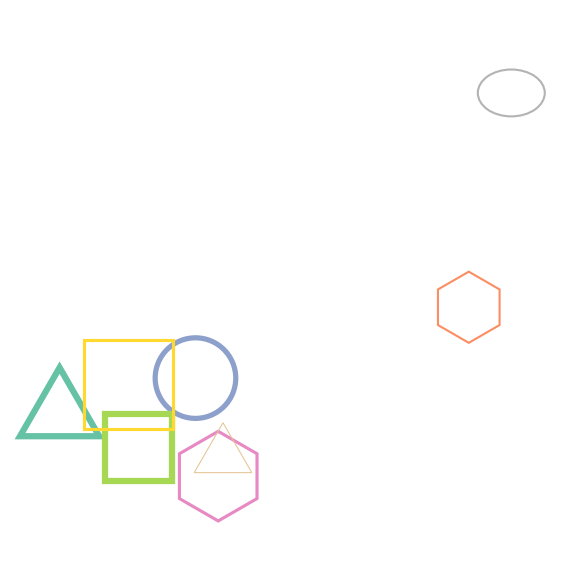[{"shape": "triangle", "thickness": 3, "radius": 0.4, "center": [0.103, 0.283]}, {"shape": "hexagon", "thickness": 1, "radius": 0.31, "center": [0.812, 0.467]}, {"shape": "circle", "thickness": 2.5, "radius": 0.35, "center": [0.338, 0.344]}, {"shape": "hexagon", "thickness": 1.5, "radius": 0.39, "center": [0.378, 0.175]}, {"shape": "square", "thickness": 3, "radius": 0.29, "center": [0.24, 0.224]}, {"shape": "square", "thickness": 1.5, "radius": 0.39, "center": [0.223, 0.333]}, {"shape": "triangle", "thickness": 0.5, "radius": 0.29, "center": [0.386, 0.21]}, {"shape": "oval", "thickness": 1, "radius": 0.29, "center": [0.885, 0.838]}]